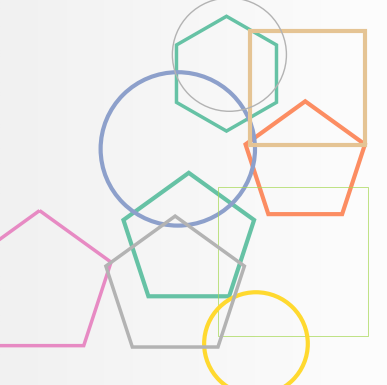[{"shape": "hexagon", "thickness": 2.5, "radius": 0.75, "center": [0.584, 0.809]}, {"shape": "pentagon", "thickness": 3, "radius": 0.89, "center": [0.487, 0.374]}, {"shape": "pentagon", "thickness": 3, "radius": 0.81, "center": [0.788, 0.575]}, {"shape": "circle", "thickness": 3, "radius": 1.0, "center": [0.459, 0.613]}, {"shape": "pentagon", "thickness": 2.5, "radius": 0.97, "center": [0.102, 0.259]}, {"shape": "square", "thickness": 0.5, "radius": 0.97, "center": [0.755, 0.321]}, {"shape": "circle", "thickness": 3, "radius": 0.67, "center": [0.661, 0.107]}, {"shape": "square", "thickness": 3, "radius": 0.74, "center": [0.793, 0.772]}, {"shape": "circle", "thickness": 1, "radius": 0.74, "center": [0.592, 0.858]}, {"shape": "pentagon", "thickness": 2.5, "radius": 0.94, "center": [0.452, 0.251]}]